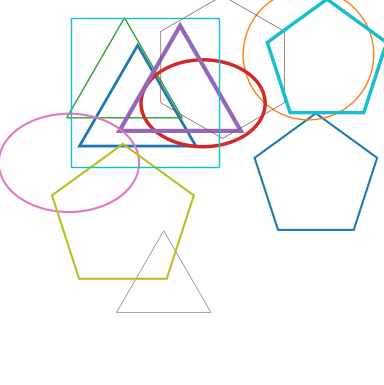[{"shape": "triangle", "thickness": 2, "radius": 0.87, "center": [0.358, 0.708]}, {"shape": "pentagon", "thickness": 1.5, "radius": 0.84, "center": [0.82, 0.538]}, {"shape": "circle", "thickness": 1, "radius": 0.85, "center": [0.801, 0.858]}, {"shape": "triangle", "thickness": 1, "radius": 0.87, "center": [0.323, 0.781]}, {"shape": "oval", "thickness": 2.5, "radius": 0.81, "center": [0.527, 0.732]}, {"shape": "triangle", "thickness": 3, "radius": 0.91, "center": [0.468, 0.751]}, {"shape": "hexagon", "thickness": 0.5, "radius": 0.93, "center": [0.578, 0.826]}, {"shape": "oval", "thickness": 1.5, "radius": 0.91, "center": [0.179, 0.577]}, {"shape": "triangle", "thickness": 0.5, "radius": 0.71, "center": [0.425, 0.259]}, {"shape": "pentagon", "thickness": 1.5, "radius": 0.97, "center": [0.319, 0.433]}, {"shape": "square", "thickness": 1, "radius": 0.96, "center": [0.377, 0.76]}, {"shape": "pentagon", "thickness": 2.5, "radius": 0.81, "center": [0.849, 0.839]}]